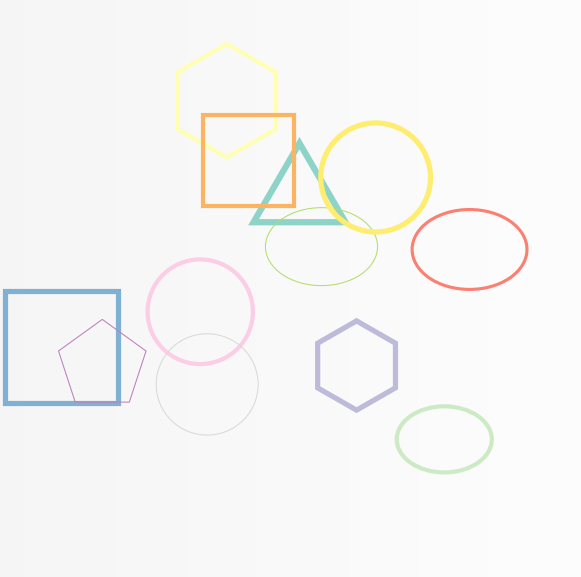[{"shape": "triangle", "thickness": 3, "radius": 0.46, "center": [0.515, 0.66]}, {"shape": "hexagon", "thickness": 2, "radius": 0.49, "center": [0.39, 0.825]}, {"shape": "hexagon", "thickness": 2.5, "radius": 0.39, "center": [0.613, 0.366]}, {"shape": "oval", "thickness": 1.5, "radius": 0.49, "center": [0.808, 0.567]}, {"shape": "square", "thickness": 2.5, "radius": 0.48, "center": [0.106, 0.398]}, {"shape": "square", "thickness": 2, "radius": 0.4, "center": [0.428, 0.721]}, {"shape": "oval", "thickness": 0.5, "radius": 0.48, "center": [0.553, 0.572]}, {"shape": "circle", "thickness": 2, "radius": 0.45, "center": [0.344, 0.459]}, {"shape": "circle", "thickness": 0.5, "radius": 0.44, "center": [0.356, 0.333]}, {"shape": "pentagon", "thickness": 0.5, "radius": 0.4, "center": [0.176, 0.367]}, {"shape": "oval", "thickness": 2, "radius": 0.41, "center": [0.764, 0.238]}, {"shape": "circle", "thickness": 2.5, "radius": 0.47, "center": [0.646, 0.692]}]